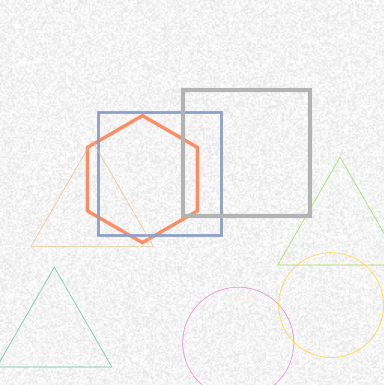[{"shape": "triangle", "thickness": 0.5, "radius": 0.86, "center": [0.141, 0.133]}, {"shape": "hexagon", "thickness": 2.5, "radius": 0.82, "center": [0.37, 0.535]}, {"shape": "square", "thickness": 2, "radius": 0.8, "center": [0.414, 0.55]}, {"shape": "circle", "thickness": 0.5, "radius": 0.72, "center": [0.619, 0.11]}, {"shape": "triangle", "thickness": 0.5, "radius": 0.93, "center": [0.883, 0.405]}, {"shape": "circle", "thickness": 0.5, "radius": 0.68, "center": [0.86, 0.207]}, {"shape": "triangle", "thickness": 0.5, "radius": 0.92, "center": [0.239, 0.452]}, {"shape": "square", "thickness": 3, "radius": 0.82, "center": [0.64, 0.602]}]